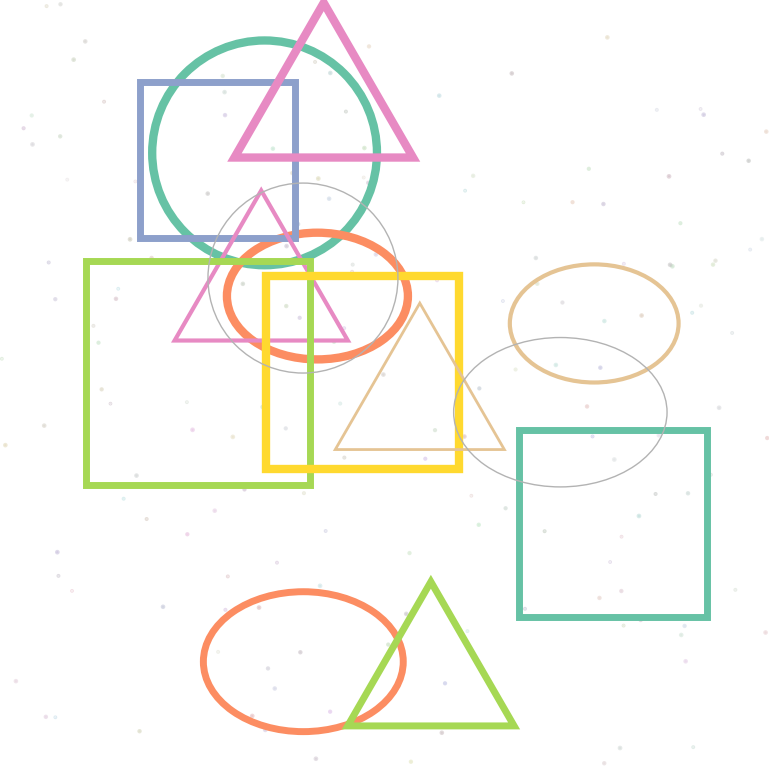[{"shape": "circle", "thickness": 3, "radius": 0.73, "center": [0.344, 0.801]}, {"shape": "square", "thickness": 2.5, "radius": 0.61, "center": [0.796, 0.32]}, {"shape": "oval", "thickness": 2.5, "radius": 0.65, "center": [0.394, 0.141]}, {"shape": "oval", "thickness": 3, "radius": 0.59, "center": [0.412, 0.616]}, {"shape": "square", "thickness": 2.5, "radius": 0.51, "center": [0.283, 0.792]}, {"shape": "triangle", "thickness": 1.5, "radius": 0.65, "center": [0.339, 0.623]}, {"shape": "triangle", "thickness": 3, "radius": 0.67, "center": [0.42, 0.862]}, {"shape": "square", "thickness": 2.5, "radius": 0.73, "center": [0.258, 0.516]}, {"shape": "triangle", "thickness": 2.5, "radius": 0.62, "center": [0.56, 0.12]}, {"shape": "square", "thickness": 3, "radius": 0.63, "center": [0.471, 0.516]}, {"shape": "oval", "thickness": 1.5, "radius": 0.55, "center": [0.772, 0.58]}, {"shape": "triangle", "thickness": 1, "radius": 0.63, "center": [0.545, 0.48]}, {"shape": "circle", "thickness": 0.5, "radius": 0.62, "center": [0.393, 0.639]}, {"shape": "oval", "thickness": 0.5, "radius": 0.69, "center": [0.728, 0.465]}]